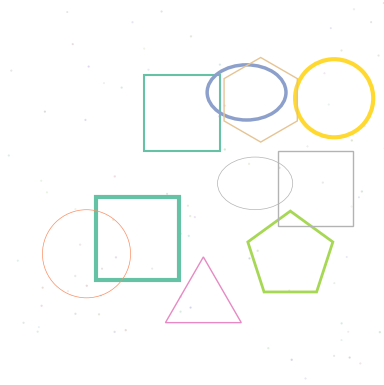[{"shape": "square", "thickness": 3, "radius": 0.54, "center": [0.358, 0.381]}, {"shape": "square", "thickness": 1.5, "radius": 0.49, "center": [0.473, 0.706]}, {"shape": "circle", "thickness": 0.5, "radius": 0.57, "center": [0.225, 0.341]}, {"shape": "oval", "thickness": 2.5, "radius": 0.51, "center": [0.64, 0.76]}, {"shape": "triangle", "thickness": 1, "radius": 0.57, "center": [0.528, 0.219]}, {"shape": "pentagon", "thickness": 2, "radius": 0.58, "center": [0.754, 0.336]}, {"shape": "circle", "thickness": 3, "radius": 0.51, "center": [0.868, 0.745]}, {"shape": "hexagon", "thickness": 1, "radius": 0.55, "center": [0.677, 0.741]}, {"shape": "square", "thickness": 1, "radius": 0.49, "center": [0.82, 0.511]}, {"shape": "oval", "thickness": 0.5, "radius": 0.49, "center": [0.663, 0.524]}]